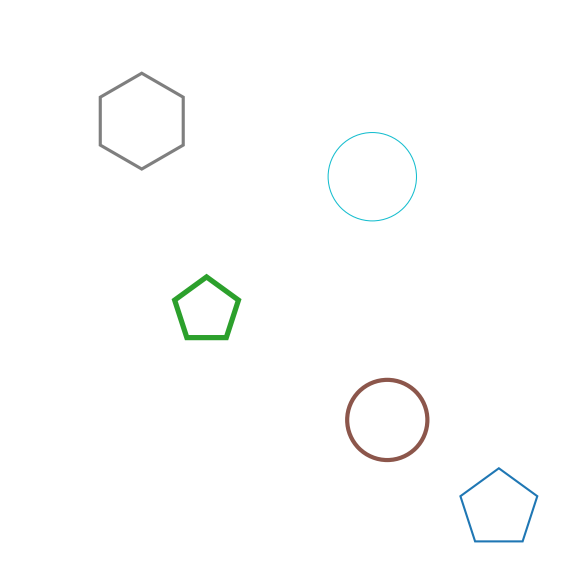[{"shape": "pentagon", "thickness": 1, "radius": 0.35, "center": [0.864, 0.118]}, {"shape": "pentagon", "thickness": 2.5, "radius": 0.29, "center": [0.358, 0.462]}, {"shape": "circle", "thickness": 2, "radius": 0.35, "center": [0.671, 0.272]}, {"shape": "hexagon", "thickness": 1.5, "radius": 0.41, "center": [0.245, 0.789]}, {"shape": "circle", "thickness": 0.5, "radius": 0.38, "center": [0.645, 0.693]}]